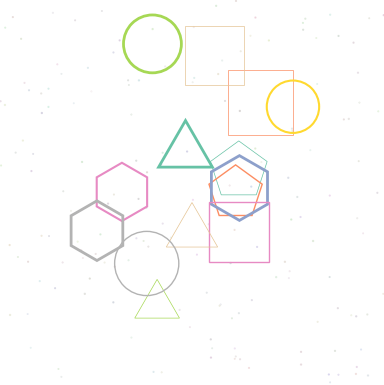[{"shape": "triangle", "thickness": 2, "radius": 0.4, "center": [0.482, 0.606]}, {"shape": "pentagon", "thickness": 0.5, "radius": 0.39, "center": [0.62, 0.557]}, {"shape": "pentagon", "thickness": 1, "radius": 0.36, "center": [0.612, 0.499]}, {"shape": "square", "thickness": 0.5, "radius": 0.42, "center": [0.677, 0.733]}, {"shape": "hexagon", "thickness": 2, "radius": 0.42, "center": [0.622, 0.512]}, {"shape": "hexagon", "thickness": 1.5, "radius": 0.38, "center": [0.317, 0.502]}, {"shape": "square", "thickness": 1, "radius": 0.39, "center": [0.621, 0.398]}, {"shape": "triangle", "thickness": 0.5, "radius": 0.34, "center": [0.408, 0.207]}, {"shape": "circle", "thickness": 2, "radius": 0.38, "center": [0.396, 0.886]}, {"shape": "circle", "thickness": 1.5, "radius": 0.34, "center": [0.761, 0.723]}, {"shape": "triangle", "thickness": 0.5, "radius": 0.39, "center": [0.499, 0.397]}, {"shape": "square", "thickness": 0.5, "radius": 0.38, "center": [0.558, 0.857]}, {"shape": "hexagon", "thickness": 2, "radius": 0.39, "center": [0.252, 0.401]}, {"shape": "circle", "thickness": 1, "radius": 0.42, "center": [0.381, 0.316]}]